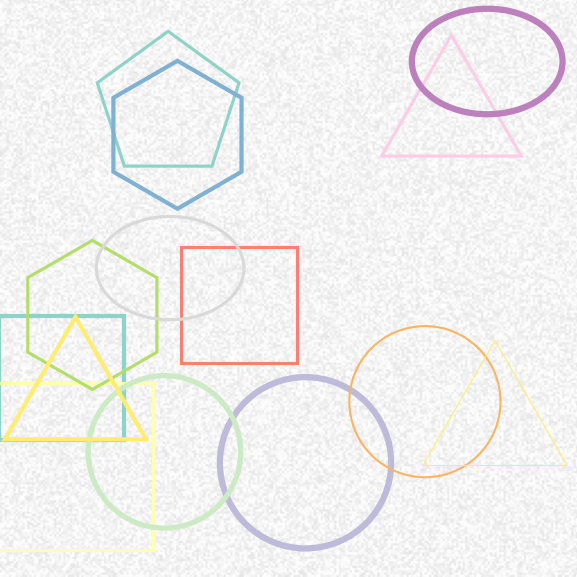[{"shape": "pentagon", "thickness": 1.5, "radius": 0.65, "center": [0.291, 0.816]}, {"shape": "square", "thickness": 2, "radius": 0.54, "center": [0.107, 0.344]}, {"shape": "square", "thickness": 1.5, "radius": 0.73, "center": [0.119, 0.191]}, {"shape": "circle", "thickness": 3, "radius": 0.74, "center": [0.529, 0.198]}, {"shape": "square", "thickness": 1.5, "radius": 0.5, "center": [0.414, 0.47]}, {"shape": "hexagon", "thickness": 2, "radius": 0.64, "center": [0.307, 0.766]}, {"shape": "circle", "thickness": 1, "radius": 0.65, "center": [0.736, 0.304]}, {"shape": "hexagon", "thickness": 1.5, "radius": 0.65, "center": [0.16, 0.454]}, {"shape": "triangle", "thickness": 1.5, "radius": 0.7, "center": [0.782, 0.799]}, {"shape": "oval", "thickness": 1.5, "radius": 0.64, "center": [0.295, 0.535]}, {"shape": "oval", "thickness": 3, "radius": 0.65, "center": [0.844, 0.893]}, {"shape": "circle", "thickness": 2.5, "radius": 0.66, "center": [0.285, 0.217]}, {"shape": "triangle", "thickness": 2, "radius": 0.71, "center": [0.131, 0.309]}, {"shape": "triangle", "thickness": 0.5, "radius": 0.72, "center": [0.857, 0.265]}]